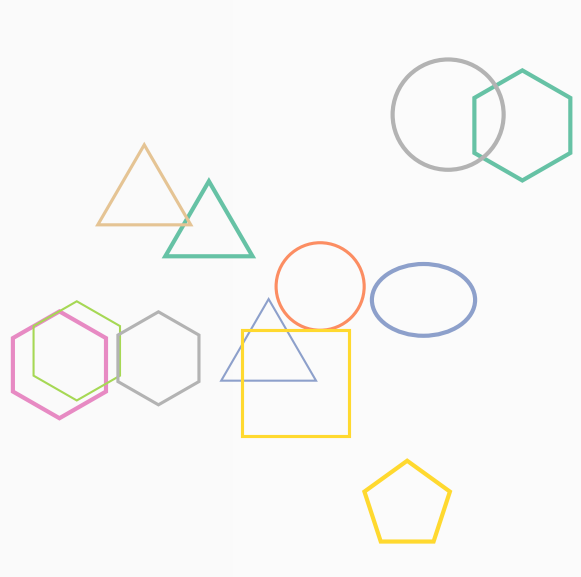[{"shape": "triangle", "thickness": 2, "radius": 0.43, "center": [0.359, 0.599]}, {"shape": "hexagon", "thickness": 2, "radius": 0.48, "center": [0.899, 0.782]}, {"shape": "circle", "thickness": 1.5, "radius": 0.38, "center": [0.551, 0.503]}, {"shape": "oval", "thickness": 2, "radius": 0.44, "center": [0.729, 0.48]}, {"shape": "triangle", "thickness": 1, "radius": 0.47, "center": [0.462, 0.387]}, {"shape": "hexagon", "thickness": 2, "radius": 0.46, "center": [0.102, 0.367]}, {"shape": "hexagon", "thickness": 1, "radius": 0.43, "center": [0.132, 0.392]}, {"shape": "square", "thickness": 1.5, "radius": 0.46, "center": [0.508, 0.337]}, {"shape": "pentagon", "thickness": 2, "radius": 0.39, "center": [0.7, 0.124]}, {"shape": "triangle", "thickness": 1.5, "radius": 0.46, "center": [0.248, 0.656]}, {"shape": "hexagon", "thickness": 1.5, "radius": 0.4, "center": [0.273, 0.379]}, {"shape": "circle", "thickness": 2, "radius": 0.48, "center": [0.771, 0.801]}]